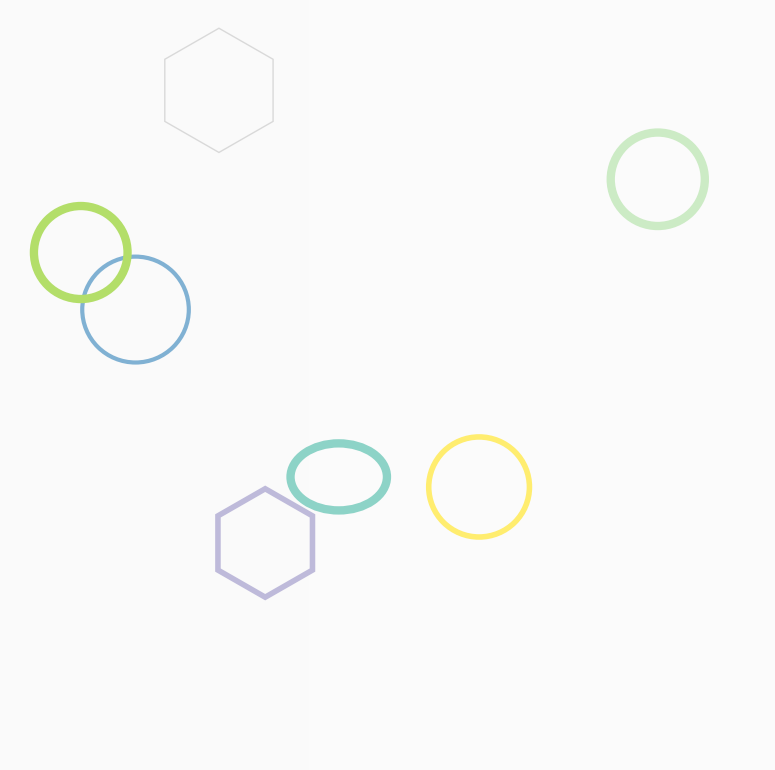[{"shape": "oval", "thickness": 3, "radius": 0.31, "center": [0.437, 0.381]}, {"shape": "hexagon", "thickness": 2, "radius": 0.35, "center": [0.342, 0.295]}, {"shape": "circle", "thickness": 1.5, "radius": 0.34, "center": [0.175, 0.598]}, {"shape": "circle", "thickness": 3, "radius": 0.3, "center": [0.104, 0.672]}, {"shape": "hexagon", "thickness": 0.5, "radius": 0.4, "center": [0.283, 0.883]}, {"shape": "circle", "thickness": 3, "radius": 0.3, "center": [0.849, 0.767]}, {"shape": "circle", "thickness": 2, "radius": 0.32, "center": [0.618, 0.368]}]